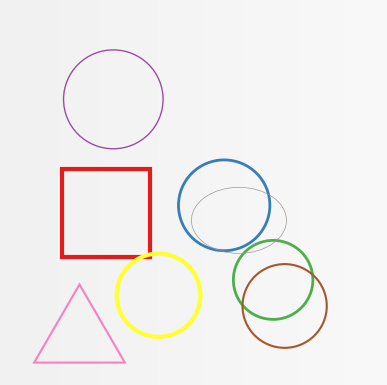[{"shape": "square", "thickness": 3, "radius": 0.57, "center": [0.273, 0.446]}, {"shape": "circle", "thickness": 2, "radius": 0.59, "center": [0.579, 0.467]}, {"shape": "circle", "thickness": 2, "radius": 0.51, "center": [0.705, 0.273]}, {"shape": "circle", "thickness": 1, "radius": 0.64, "center": [0.292, 0.742]}, {"shape": "circle", "thickness": 3, "radius": 0.54, "center": [0.409, 0.233]}, {"shape": "circle", "thickness": 1.5, "radius": 0.54, "center": [0.735, 0.205]}, {"shape": "triangle", "thickness": 1.5, "radius": 0.68, "center": [0.205, 0.126]}, {"shape": "oval", "thickness": 0.5, "radius": 0.61, "center": [0.617, 0.428]}]